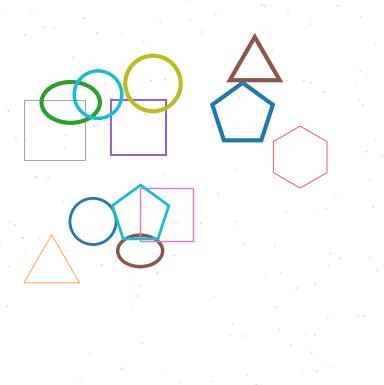[{"shape": "pentagon", "thickness": 3, "radius": 0.41, "center": [0.63, 0.702]}, {"shape": "circle", "thickness": 2, "radius": 0.3, "center": [0.242, 0.425]}, {"shape": "triangle", "thickness": 0.5, "radius": 0.42, "center": [0.134, 0.307]}, {"shape": "oval", "thickness": 3, "radius": 0.38, "center": [0.184, 0.734]}, {"shape": "hexagon", "thickness": 0.5, "radius": 0.4, "center": [0.78, 0.592]}, {"shape": "square", "thickness": 1.5, "radius": 0.36, "center": [0.359, 0.668]}, {"shape": "triangle", "thickness": 3, "radius": 0.37, "center": [0.662, 0.829]}, {"shape": "oval", "thickness": 2.5, "radius": 0.29, "center": [0.364, 0.348]}, {"shape": "square", "thickness": 1, "radius": 0.34, "center": [0.433, 0.443]}, {"shape": "square", "thickness": 0.5, "radius": 0.39, "center": [0.141, 0.663]}, {"shape": "circle", "thickness": 3, "radius": 0.36, "center": [0.397, 0.783]}, {"shape": "circle", "thickness": 2.5, "radius": 0.31, "center": [0.255, 0.754]}, {"shape": "pentagon", "thickness": 2, "radius": 0.39, "center": [0.365, 0.442]}]